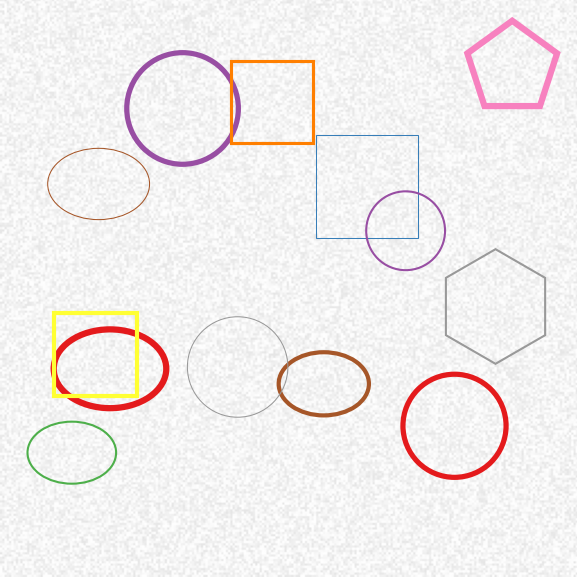[{"shape": "oval", "thickness": 3, "radius": 0.49, "center": [0.19, 0.361]}, {"shape": "circle", "thickness": 2.5, "radius": 0.45, "center": [0.787, 0.262]}, {"shape": "square", "thickness": 0.5, "radius": 0.44, "center": [0.635, 0.676]}, {"shape": "oval", "thickness": 1, "radius": 0.38, "center": [0.124, 0.215]}, {"shape": "circle", "thickness": 2.5, "radius": 0.48, "center": [0.316, 0.811]}, {"shape": "circle", "thickness": 1, "radius": 0.34, "center": [0.702, 0.6]}, {"shape": "square", "thickness": 1.5, "radius": 0.36, "center": [0.471, 0.822]}, {"shape": "square", "thickness": 2, "radius": 0.36, "center": [0.166, 0.385]}, {"shape": "oval", "thickness": 2, "radius": 0.39, "center": [0.561, 0.335]}, {"shape": "oval", "thickness": 0.5, "radius": 0.44, "center": [0.171, 0.681]}, {"shape": "pentagon", "thickness": 3, "radius": 0.41, "center": [0.887, 0.882]}, {"shape": "hexagon", "thickness": 1, "radius": 0.5, "center": [0.858, 0.468]}, {"shape": "circle", "thickness": 0.5, "radius": 0.43, "center": [0.411, 0.364]}]